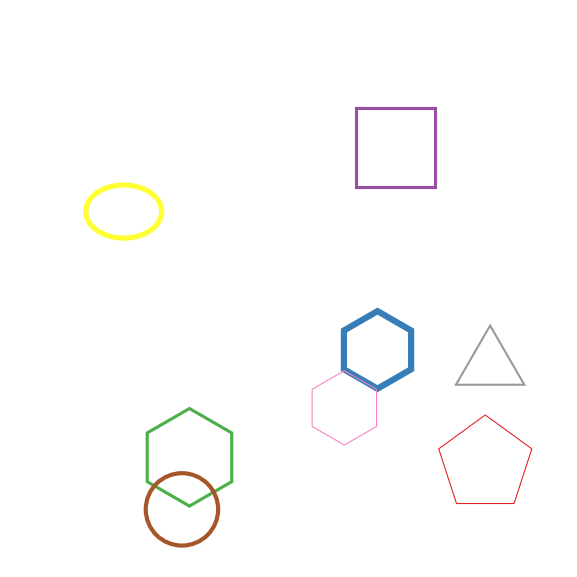[{"shape": "pentagon", "thickness": 0.5, "radius": 0.42, "center": [0.84, 0.196]}, {"shape": "hexagon", "thickness": 3, "radius": 0.34, "center": [0.654, 0.393]}, {"shape": "hexagon", "thickness": 1.5, "radius": 0.42, "center": [0.328, 0.207]}, {"shape": "square", "thickness": 1.5, "radius": 0.34, "center": [0.685, 0.743]}, {"shape": "oval", "thickness": 2.5, "radius": 0.33, "center": [0.214, 0.633]}, {"shape": "circle", "thickness": 2, "radius": 0.31, "center": [0.315, 0.117]}, {"shape": "hexagon", "thickness": 0.5, "radius": 0.32, "center": [0.596, 0.293]}, {"shape": "triangle", "thickness": 1, "radius": 0.34, "center": [0.849, 0.367]}]